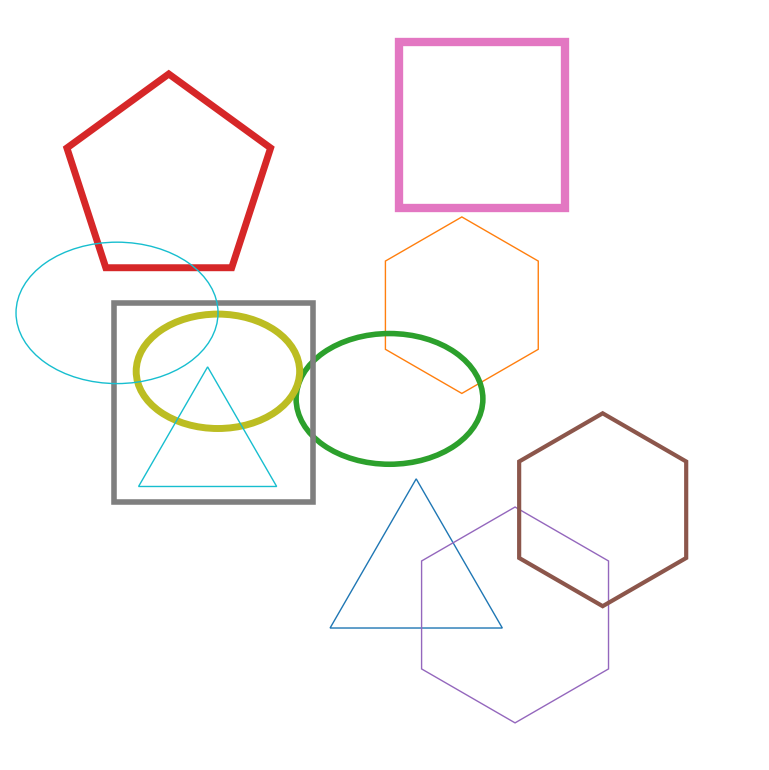[{"shape": "triangle", "thickness": 0.5, "radius": 0.65, "center": [0.541, 0.249]}, {"shape": "hexagon", "thickness": 0.5, "radius": 0.57, "center": [0.6, 0.604]}, {"shape": "oval", "thickness": 2, "radius": 0.61, "center": [0.506, 0.482]}, {"shape": "pentagon", "thickness": 2.5, "radius": 0.7, "center": [0.219, 0.765]}, {"shape": "hexagon", "thickness": 0.5, "radius": 0.7, "center": [0.669, 0.201]}, {"shape": "hexagon", "thickness": 1.5, "radius": 0.63, "center": [0.783, 0.338]}, {"shape": "square", "thickness": 3, "radius": 0.54, "center": [0.626, 0.837]}, {"shape": "square", "thickness": 2, "radius": 0.65, "center": [0.277, 0.477]}, {"shape": "oval", "thickness": 2.5, "radius": 0.53, "center": [0.283, 0.518]}, {"shape": "triangle", "thickness": 0.5, "radius": 0.52, "center": [0.27, 0.42]}, {"shape": "oval", "thickness": 0.5, "radius": 0.66, "center": [0.152, 0.594]}]